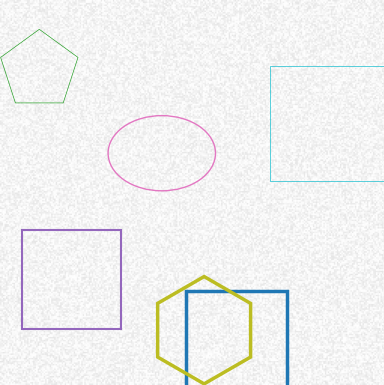[{"shape": "square", "thickness": 2.5, "radius": 0.66, "center": [0.614, 0.112]}, {"shape": "pentagon", "thickness": 0.5, "radius": 0.53, "center": [0.102, 0.818]}, {"shape": "square", "thickness": 1.5, "radius": 0.64, "center": [0.185, 0.273]}, {"shape": "oval", "thickness": 1, "radius": 0.7, "center": [0.42, 0.602]}, {"shape": "hexagon", "thickness": 2.5, "radius": 0.7, "center": [0.53, 0.142]}, {"shape": "square", "thickness": 0.5, "radius": 0.74, "center": [0.851, 0.679]}]